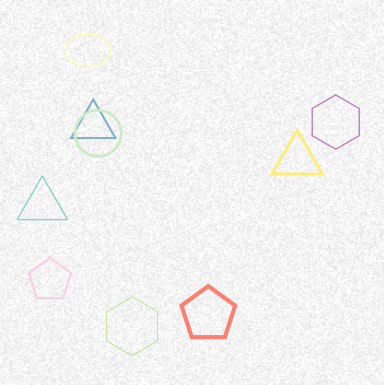[{"shape": "triangle", "thickness": 1, "radius": 0.38, "center": [0.11, 0.467]}, {"shape": "oval", "thickness": 1, "radius": 0.3, "center": [0.23, 0.87]}, {"shape": "pentagon", "thickness": 3, "radius": 0.37, "center": [0.541, 0.184]}, {"shape": "triangle", "thickness": 1.5, "radius": 0.33, "center": [0.242, 0.675]}, {"shape": "hexagon", "thickness": 0.5, "radius": 0.38, "center": [0.343, 0.153]}, {"shape": "pentagon", "thickness": 1.5, "radius": 0.29, "center": [0.13, 0.273]}, {"shape": "hexagon", "thickness": 1, "radius": 0.35, "center": [0.872, 0.683]}, {"shape": "circle", "thickness": 2, "radius": 0.3, "center": [0.255, 0.654]}, {"shape": "triangle", "thickness": 2, "radius": 0.38, "center": [0.772, 0.586]}]